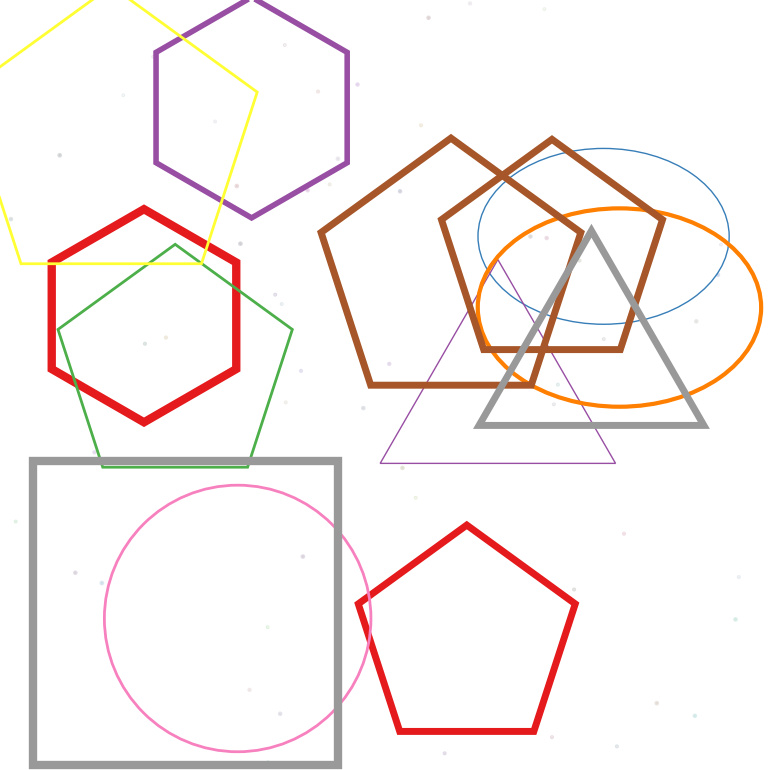[{"shape": "pentagon", "thickness": 2.5, "radius": 0.74, "center": [0.606, 0.17]}, {"shape": "hexagon", "thickness": 3, "radius": 0.69, "center": [0.187, 0.59]}, {"shape": "oval", "thickness": 0.5, "radius": 0.82, "center": [0.784, 0.693]}, {"shape": "pentagon", "thickness": 1, "radius": 0.8, "center": [0.227, 0.523]}, {"shape": "hexagon", "thickness": 2, "radius": 0.72, "center": [0.327, 0.86]}, {"shape": "triangle", "thickness": 0.5, "radius": 0.88, "center": [0.647, 0.486]}, {"shape": "oval", "thickness": 1.5, "radius": 0.92, "center": [0.804, 0.601]}, {"shape": "pentagon", "thickness": 1, "radius": 1.0, "center": [0.144, 0.819]}, {"shape": "pentagon", "thickness": 2.5, "radius": 0.75, "center": [0.717, 0.668]}, {"shape": "pentagon", "thickness": 2.5, "radius": 0.89, "center": [0.586, 0.643]}, {"shape": "circle", "thickness": 1, "radius": 0.87, "center": [0.309, 0.197]}, {"shape": "triangle", "thickness": 2.5, "radius": 0.84, "center": [0.768, 0.532]}, {"shape": "square", "thickness": 3, "radius": 0.99, "center": [0.241, 0.204]}]